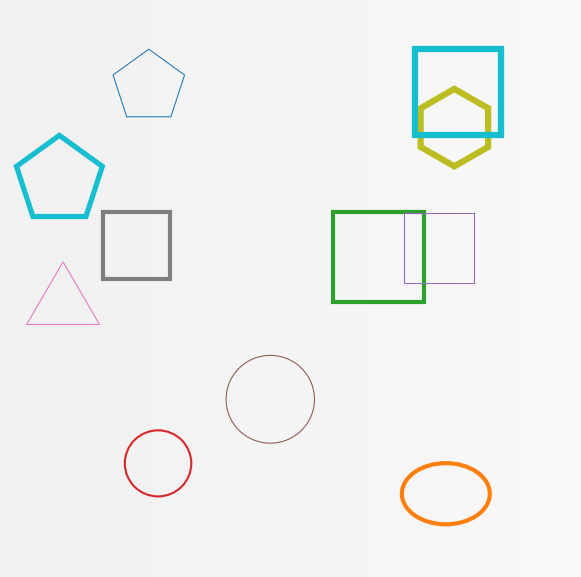[{"shape": "pentagon", "thickness": 0.5, "radius": 0.32, "center": [0.256, 0.849]}, {"shape": "oval", "thickness": 2, "radius": 0.38, "center": [0.767, 0.144]}, {"shape": "square", "thickness": 2, "radius": 0.39, "center": [0.652, 0.555]}, {"shape": "circle", "thickness": 1, "radius": 0.29, "center": [0.272, 0.197]}, {"shape": "square", "thickness": 0.5, "radius": 0.3, "center": [0.755, 0.569]}, {"shape": "circle", "thickness": 0.5, "radius": 0.38, "center": [0.465, 0.308]}, {"shape": "triangle", "thickness": 0.5, "radius": 0.36, "center": [0.109, 0.473]}, {"shape": "square", "thickness": 2, "radius": 0.29, "center": [0.235, 0.574]}, {"shape": "hexagon", "thickness": 3, "radius": 0.34, "center": [0.782, 0.778]}, {"shape": "square", "thickness": 3, "radius": 0.37, "center": [0.788, 0.84]}, {"shape": "pentagon", "thickness": 2.5, "radius": 0.39, "center": [0.102, 0.687]}]